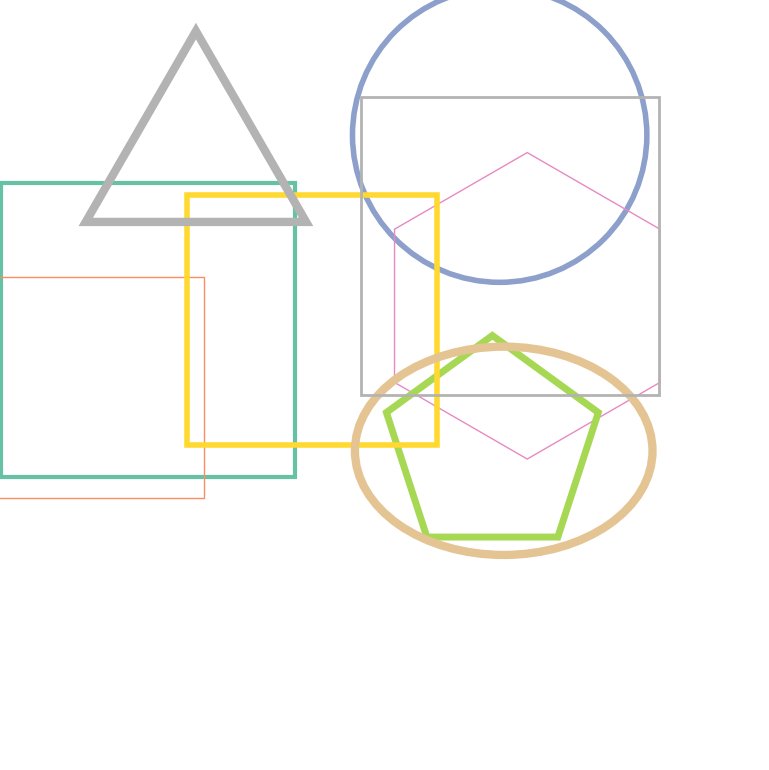[{"shape": "square", "thickness": 1.5, "radius": 0.96, "center": [0.193, 0.572]}, {"shape": "square", "thickness": 0.5, "radius": 0.72, "center": [0.121, 0.497]}, {"shape": "circle", "thickness": 2, "radius": 0.96, "center": [0.649, 0.824]}, {"shape": "hexagon", "thickness": 0.5, "radius": 1.0, "center": [0.685, 0.603]}, {"shape": "pentagon", "thickness": 2.5, "radius": 0.72, "center": [0.639, 0.42]}, {"shape": "square", "thickness": 2, "radius": 0.81, "center": [0.405, 0.584]}, {"shape": "oval", "thickness": 3, "radius": 0.97, "center": [0.654, 0.415]}, {"shape": "square", "thickness": 1, "radius": 0.97, "center": [0.663, 0.68]}, {"shape": "triangle", "thickness": 3, "radius": 0.83, "center": [0.254, 0.794]}]